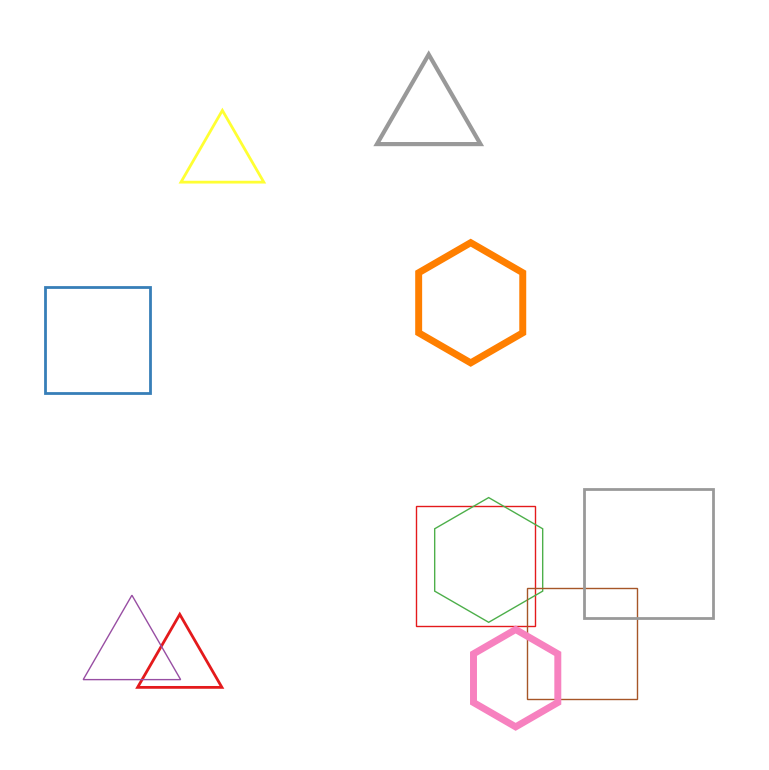[{"shape": "triangle", "thickness": 1, "radius": 0.32, "center": [0.233, 0.139]}, {"shape": "square", "thickness": 0.5, "radius": 0.39, "center": [0.618, 0.265]}, {"shape": "square", "thickness": 1, "radius": 0.34, "center": [0.126, 0.558]}, {"shape": "hexagon", "thickness": 0.5, "radius": 0.4, "center": [0.635, 0.273]}, {"shape": "triangle", "thickness": 0.5, "radius": 0.37, "center": [0.171, 0.154]}, {"shape": "hexagon", "thickness": 2.5, "radius": 0.39, "center": [0.611, 0.607]}, {"shape": "triangle", "thickness": 1, "radius": 0.31, "center": [0.289, 0.794]}, {"shape": "square", "thickness": 0.5, "radius": 0.36, "center": [0.756, 0.165]}, {"shape": "hexagon", "thickness": 2.5, "radius": 0.32, "center": [0.67, 0.119]}, {"shape": "triangle", "thickness": 1.5, "radius": 0.39, "center": [0.557, 0.852]}, {"shape": "square", "thickness": 1, "radius": 0.42, "center": [0.842, 0.282]}]